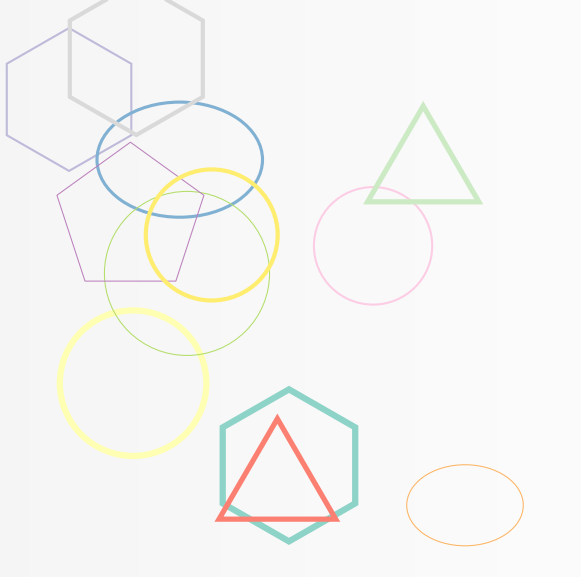[{"shape": "hexagon", "thickness": 3, "radius": 0.66, "center": [0.497, 0.193]}, {"shape": "circle", "thickness": 3, "radius": 0.63, "center": [0.229, 0.336]}, {"shape": "hexagon", "thickness": 1, "radius": 0.62, "center": [0.119, 0.827]}, {"shape": "triangle", "thickness": 2.5, "radius": 0.58, "center": [0.477, 0.158]}, {"shape": "oval", "thickness": 1.5, "radius": 0.71, "center": [0.309, 0.723]}, {"shape": "oval", "thickness": 0.5, "radius": 0.5, "center": [0.8, 0.124]}, {"shape": "circle", "thickness": 0.5, "radius": 0.71, "center": [0.322, 0.526]}, {"shape": "circle", "thickness": 1, "radius": 0.51, "center": [0.642, 0.573]}, {"shape": "hexagon", "thickness": 2, "radius": 0.66, "center": [0.235, 0.898]}, {"shape": "pentagon", "thickness": 0.5, "radius": 0.66, "center": [0.224, 0.62]}, {"shape": "triangle", "thickness": 2.5, "radius": 0.55, "center": [0.728, 0.705]}, {"shape": "circle", "thickness": 2, "radius": 0.57, "center": [0.364, 0.592]}]